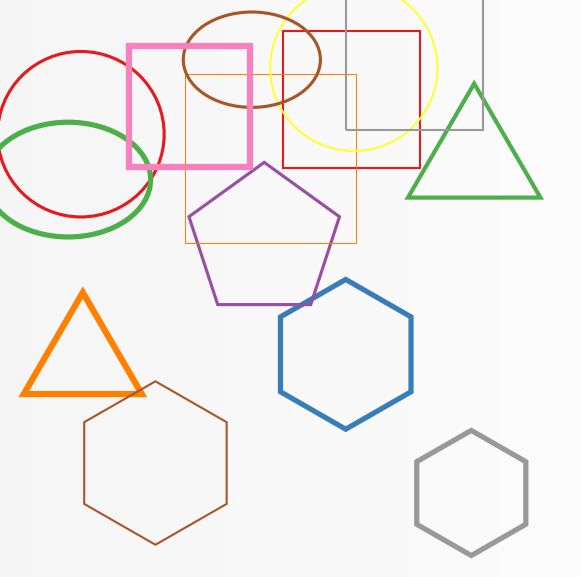[{"shape": "circle", "thickness": 1.5, "radius": 0.72, "center": [0.139, 0.767]}, {"shape": "square", "thickness": 1, "radius": 0.59, "center": [0.605, 0.827]}, {"shape": "hexagon", "thickness": 2.5, "radius": 0.65, "center": [0.595, 0.386]}, {"shape": "triangle", "thickness": 2, "radius": 0.66, "center": [0.816, 0.723]}, {"shape": "oval", "thickness": 2.5, "radius": 0.71, "center": [0.117, 0.688]}, {"shape": "pentagon", "thickness": 1.5, "radius": 0.68, "center": [0.455, 0.582]}, {"shape": "triangle", "thickness": 3, "radius": 0.59, "center": [0.142, 0.375]}, {"shape": "square", "thickness": 0.5, "radius": 0.73, "center": [0.465, 0.725]}, {"shape": "circle", "thickness": 1, "radius": 0.72, "center": [0.609, 0.882]}, {"shape": "hexagon", "thickness": 1, "radius": 0.71, "center": [0.267, 0.197]}, {"shape": "oval", "thickness": 1.5, "radius": 0.59, "center": [0.433, 0.896]}, {"shape": "square", "thickness": 3, "radius": 0.52, "center": [0.326, 0.814]}, {"shape": "hexagon", "thickness": 2.5, "radius": 0.54, "center": [0.811, 0.145]}, {"shape": "square", "thickness": 1, "radius": 0.59, "center": [0.714, 0.892]}]